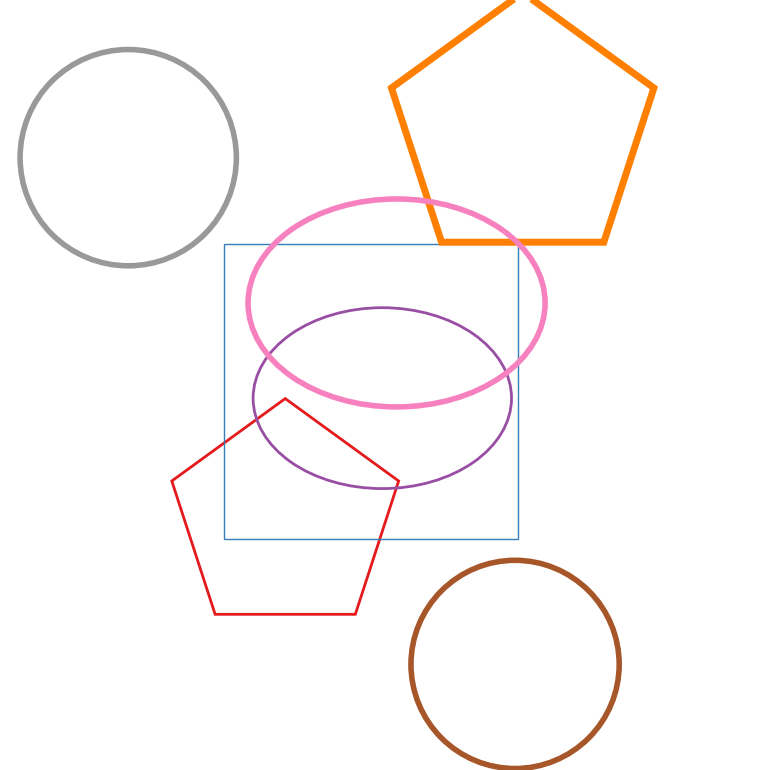[{"shape": "pentagon", "thickness": 1, "radius": 0.77, "center": [0.37, 0.327]}, {"shape": "square", "thickness": 0.5, "radius": 0.96, "center": [0.482, 0.492]}, {"shape": "oval", "thickness": 1, "radius": 0.84, "center": [0.497, 0.483]}, {"shape": "pentagon", "thickness": 2.5, "radius": 0.9, "center": [0.679, 0.83]}, {"shape": "circle", "thickness": 2, "radius": 0.68, "center": [0.669, 0.137]}, {"shape": "oval", "thickness": 2, "radius": 0.96, "center": [0.515, 0.607]}, {"shape": "circle", "thickness": 2, "radius": 0.7, "center": [0.167, 0.795]}]